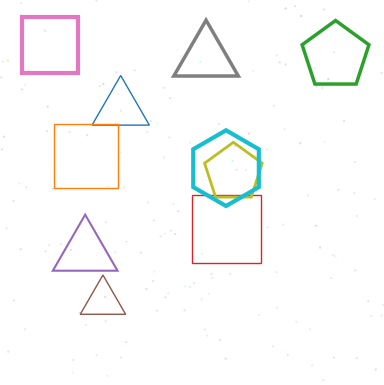[{"shape": "triangle", "thickness": 1, "radius": 0.43, "center": [0.313, 0.718]}, {"shape": "square", "thickness": 1, "radius": 0.42, "center": [0.224, 0.595]}, {"shape": "pentagon", "thickness": 2.5, "radius": 0.46, "center": [0.872, 0.856]}, {"shape": "square", "thickness": 1, "radius": 0.45, "center": [0.588, 0.405]}, {"shape": "triangle", "thickness": 1.5, "radius": 0.48, "center": [0.221, 0.345]}, {"shape": "triangle", "thickness": 1, "radius": 0.34, "center": [0.267, 0.218]}, {"shape": "square", "thickness": 3, "radius": 0.36, "center": [0.131, 0.883]}, {"shape": "triangle", "thickness": 2.5, "radius": 0.48, "center": [0.535, 0.851]}, {"shape": "pentagon", "thickness": 2, "radius": 0.39, "center": [0.606, 0.552]}, {"shape": "hexagon", "thickness": 3, "radius": 0.49, "center": [0.587, 0.563]}]